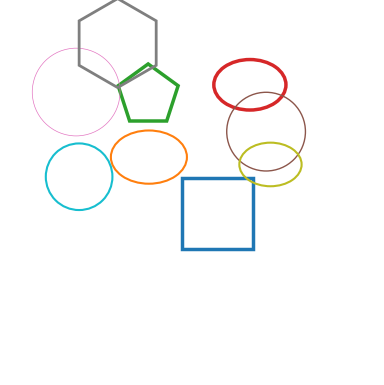[{"shape": "square", "thickness": 2.5, "radius": 0.46, "center": [0.564, 0.445]}, {"shape": "oval", "thickness": 1.5, "radius": 0.49, "center": [0.387, 0.592]}, {"shape": "pentagon", "thickness": 2.5, "radius": 0.41, "center": [0.385, 0.752]}, {"shape": "oval", "thickness": 2.5, "radius": 0.47, "center": [0.649, 0.78]}, {"shape": "circle", "thickness": 1, "radius": 0.51, "center": [0.691, 0.658]}, {"shape": "circle", "thickness": 0.5, "radius": 0.57, "center": [0.198, 0.761]}, {"shape": "hexagon", "thickness": 2, "radius": 0.58, "center": [0.306, 0.888]}, {"shape": "oval", "thickness": 1.5, "radius": 0.4, "center": [0.703, 0.573]}, {"shape": "circle", "thickness": 1.5, "radius": 0.43, "center": [0.205, 0.541]}]